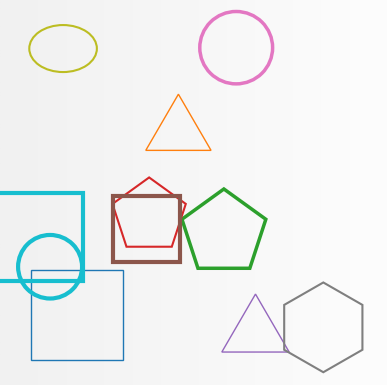[{"shape": "square", "thickness": 1, "radius": 0.59, "center": [0.199, 0.182]}, {"shape": "triangle", "thickness": 1, "radius": 0.49, "center": [0.46, 0.658]}, {"shape": "pentagon", "thickness": 2.5, "radius": 0.57, "center": [0.578, 0.395]}, {"shape": "pentagon", "thickness": 1.5, "radius": 0.5, "center": [0.385, 0.44]}, {"shape": "triangle", "thickness": 1, "radius": 0.5, "center": [0.659, 0.136]}, {"shape": "square", "thickness": 3, "radius": 0.43, "center": [0.379, 0.405]}, {"shape": "circle", "thickness": 2.5, "radius": 0.47, "center": [0.61, 0.876]}, {"shape": "hexagon", "thickness": 1.5, "radius": 0.58, "center": [0.834, 0.15]}, {"shape": "oval", "thickness": 1.5, "radius": 0.44, "center": [0.163, 0.874]}, {"shape": "circle", "thickness": 3, "radius": 0.41, "center": [0.129, 0.307]}, {"shape": "square", "thickness": 3, "radius": 0.57, "center": [0.1, 0.384]}]